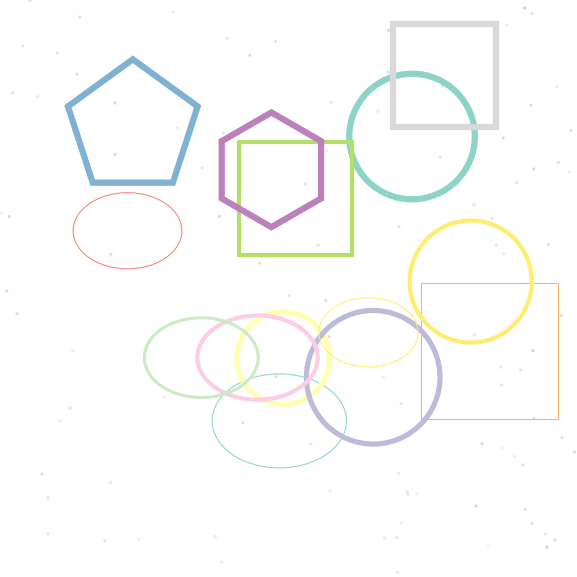[{"shape": "oval", "thickness": 0.5, "radius": 0.58, "center": [0.484, 0.27]}, {"shape": "circle", "thickness": 3, "radius": 0.54, "center": [0.713, 0.763]}, {"shape": "circle", "thickness": 2.5, "radius": 0.4, "center": [0.49, 0.379]}, {"shape": "circle", "thickness": 2.5, "radius": 0.58, "center": [0.646, 0.346]}, {"shape": "oval", "thickness": 0.5, "radius": 0.47, "center": [0.221, 0.6]}, {"shape": "pentagon", "thickness": 3, "radius": 0.59, "center": [0.23, 0.778]}, {"shape": "square", "thickness": 0.5, "radius": 0.59, "center": [0.847, 0.391]}, {"shape": "square", "thickness": 2, "radius": 0.49, "center": [0.512, 0.655]}, {"shape": "oval", "thickness": 2, "radius": 0.52, "center": [0.446, 0.38]}, {"shape": "square", "thickness": 3, "radius": 0.45, "center": [0.769, 0.869]}, {"shape": "hexagon", "thickness": 3, "radius": 0.5, "center": [0.47, 0.705]}, {"shape": "oval", "thickness": 1.5, "radius": 0.49, "center": [0.349, 0.38]}, {"shape": "circle", "thickness": 2, "radius": 0.53, "center": [0.815, 0.512]}, {"shape": "oval", "thickness": 0.5, "radius": 0.43, "center": [0.638, 0.424]}]